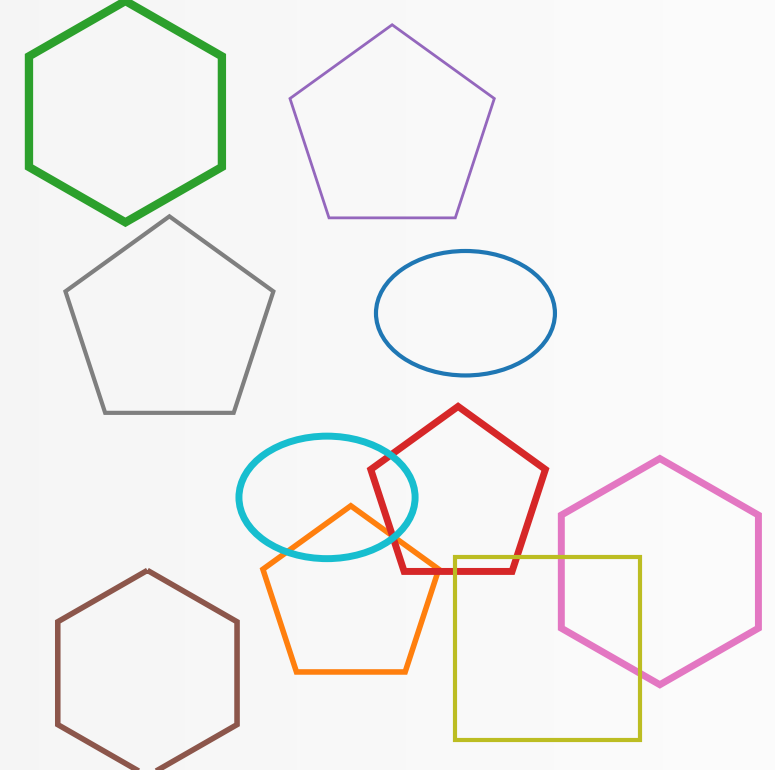[{"shape": "oval", "thickness": 1.5, "radius": 0.58, "center": [0.601, 0.593]}, {"shape": "pentagon", "thickness": 2, "radius": 0.6, "center": [0.453, 0.224]}, {"shape": "hexagon", "thickness": 3, "radius": 0.72, "center": [0.162, 0.855]}, {"shape": "pentagon", "thickness": 2.5, "radius": 0.59, "center": [0.591, 0.354]}, {"shape": "pentagon", "thickness": 1, "radius": 0.69, "center": [0.506, 0.829]}, {"shape": "hexagon", "thickness": 2, "radius": 0.67, "center": [0.19, 0.126]}, {"shape": "hexagon", "thickness": 2.5, "radius": 0.73, "center": [0.851, 0.258]}, {"shape": "pentagon", "thickness": 1.5, "radius": 0.71, "center": [0.219, 0.578]}, {"shape": "square", "thickness": 1.5, "radius": 0.6, "center": [0.707, 0.158]}, {"shape": "oval", "thickness": 2.5, "radius": 0.57, "center": [0.422, 0.354]}]